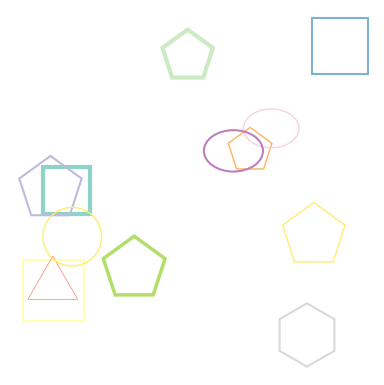[{"shape": "square", "thickness": 3, "radius": 0.3, "center": [0.173, 0.505]}, {"shape": "square", "thickness": 1.5, "radius": 0.4, "center": [0.139, 0.245]}, {"shape": "pentagon", "thickness": 1.5, "radius": 0.43, "center": [0.131, 0.51]}, {"shape": "triangle", "thickness": 0.5, "radius": 0.37, "center": [0.137, 0.26]}, {"shape": "square", "thickness": 1.5, "radius": 0.37, "center": [0.884, 0.88]}, {"shape": "pentagon", "thickness": 1, "radius": 0.3, "center": [0.65, 0.609]}, {"shape": "pentagon", "thickness": 2.5, "radius": 0.42, "center": [0.349, 0.302]}, {"shape": "oval", "thickness": 1, "radius": 0.36, "center": [0.704, 0.667]}, {"shape": "hexagon", "thickness": 1.5, "radius": 0.41, "center": [0.797, 0.13]}, {"shape": "oval", "thickness": 1.5, "radius": 0.38, "center": [0.606, 0.608]}, {"shape": "pentagon", "thickness": 3, "radius": 0.34, "center": [0.488, 0.854]}, {"shape": "pentagon", "thickness": 1, "radius": 0.43, "center": [0.815, 0.389]}, {"shape": "circle", "thickness": 1, "radius": 0.38, "center": [0.188, 0.385]}]